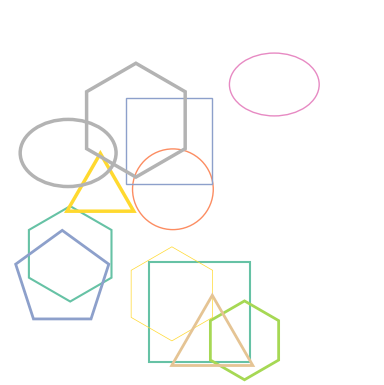[{"shape": "square", "thickness": 1.5, "radius": 0.65, "center": [0.519, 0.19]}, {"shape": "hexagon", "thickness": 1.5, "radius": 0.62, "center": [0.182, 0.341]}, {"shape": "circle", "thickness": 1, "radius": 0.52, "center": [0.449, 0.508]}, {"shape": "pentagon", "thickness": 2, "radius": 0.64, "center": [0.162, 0.274]}, {"shape": "square", "thickness": 1, "radius": 0.56, "center": [0.439, 0.634]}, {"shape": "oval", "thickness": 1, "radius": 0.58, "center": [0.712, 0.781]}, {"shape": "hexagon", "thickness": 2, "radius": 0.51, "center": [0.635, 0.116]}, {"shape": "hexagon", "thickness": 0.5, "radius": 0.61, "center": [0.446, 0.237]}, {"shape": "triangle", "thickness": 2.5, "radius": 0.5, "center": [0.261, 0.501]}, {"shape": "triangle", "thickness": 2, "radius": 0.61, "center": [0.551, 0.111]}, {"shape": "hexagon", "thickness": 2.5, "radius": 0.74, "center": [0.353, 0.688]}, {"shape": "oval", "thickness": 2.5, "radius": 0.62, "center": [0.177, 0.603]}]